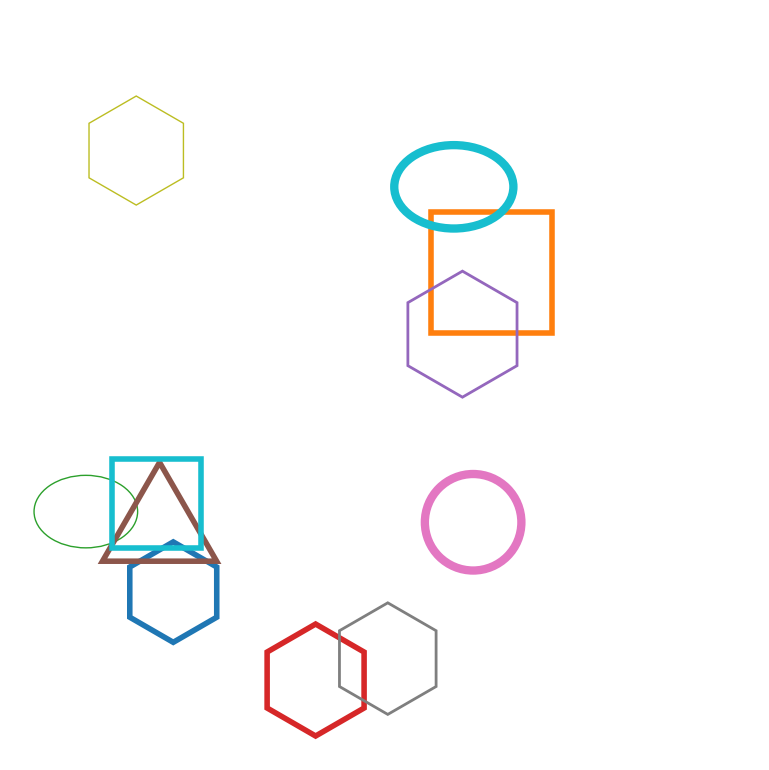[{"shape": "hexagon", "thickness": 2, "radius": 0.33, "center": [0.225, 0.231]}, {"shape": "square", "thickness": 2, "radius": 0.39, "center": [0.638, 0.646]}, {"shape": "oval", "thickness": 0.5, "radius": 0.34, "center": [0.111, 0.336]}, {"shape": "hexagon", "thickness": 2, "radius": 0.36, "center": [0.41, 0.117]}, {"shape": "hexagon", "thickness": 1, "radius": 0.41, "center": [0.601, 0.566]}, {"shape": "triangle", "thickness": 2, "radius": 0.43, "center": [0.207, 0.314]}, {"shape": "circle", "thickness": 3, "radius": 0.31, "center": [0.614, 0.322]}, {"shape": "hexagon", "thickness": 1, "radius": 0.36, "center": [0.504, 0.145]}, {"shape": "hexagon", "thickness": 0.5, "radius": 0.35, "center": [0.177, 0.804]}, {"shape": "square", "thickness": 2, "radius": 0.29, "center": [0.204, 0.346]}, {"shape": "oval", "thickness": 3, "radius": 0.39, "center": [0.589, 0.757]}]